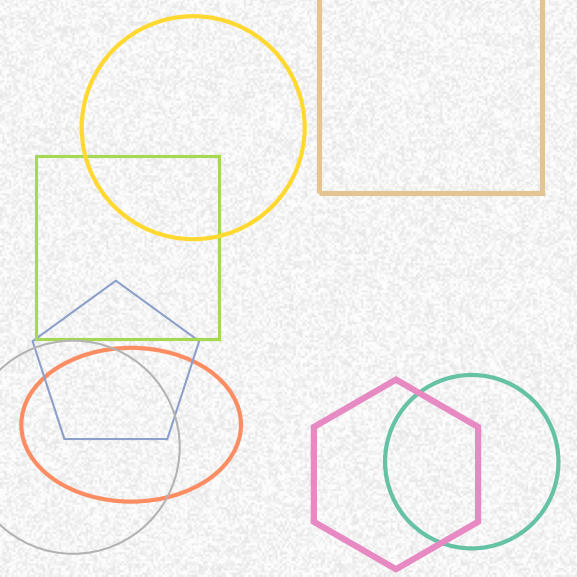[{"shape": "circle", "thickness": 2, "radius": 0.75, "center": [0.817, 0.2]}, {"shape": "oval", "thickness": 2, "radius": 0.95, "center": [0.227, 0.264]}, {"shape": "pentagon", "thickness": 1, "radius": 0.76, "center": [0.201, 0.362]}, {"shape": "hexagon", "thickness": 3, "radius": 0.82, "center": [0.686, 0.178]}, {"shape": "square", "thickness": 1.5, "radius": 0.79, "center": [0.221, 0.571]}, {"shape": "circle", "thickness": 2, "radius": 0.97, "center": [0.335, 0.778]}, {"shape": "square", "thickness": 2.5, "radius": 0.97, "center": [0.746, 0.858]}, {"shape": "circle", "thickness": 1, "radius": 0.92, "center": [0.127, 0.225]}]